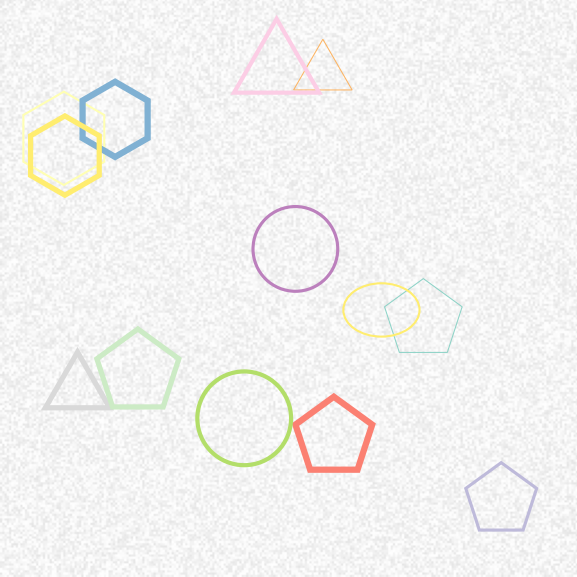[{"shape": "pentagon", "thickness": 0.5, "radius": 0.35, "center": [0.733, 0.446]}, {"shape": "hexagon", "thickness": 1, "radius": 0.4, "center": [0.111, 0.76]}, {"shape": "pentagon", "thickness": 1.5, "radius": 0.32, "center": [0.868, 0.133]}, {"shape": "pentagon", "thickness": 3, "radius": 0.35, "center": [0.578, 0.242]}, {"shape": "hexagon", "thickness": 3, "radius": 0.33, "center": [0.199, 0.792]}, {"shape": "triangle", "thickness": 0.5, "radius": 0.29, "center": [0.559, 0.873]}, {"shape": "circle", "thickness": 2, "radius": 0.41, "center": [0.423, 0.275]}, {"shape": "triangle", "thickness": 2, "radius": 0.43, "center": [0.479, 0.881]}, {"shape": "triangle", "thickness": 2.5, "radius": 0.32, "center": [0.134, 0.325]}, {"shape": "circle", "thickness": 1.5, "radius": 0.37, "center": [0.511, 0.568]}, {"shape": "pentagon", "thickness": 2.5, "radius": 0.37, "center": [0.239, 0.355]}, {"shape": "oval", "thickness": 1, "radius": 0.33, "center": [0.66, 0.462]}, {"shape": "hexagon", "thickness": 2.5, "radius": 0.34, "center": [0.112, 0.73]}]